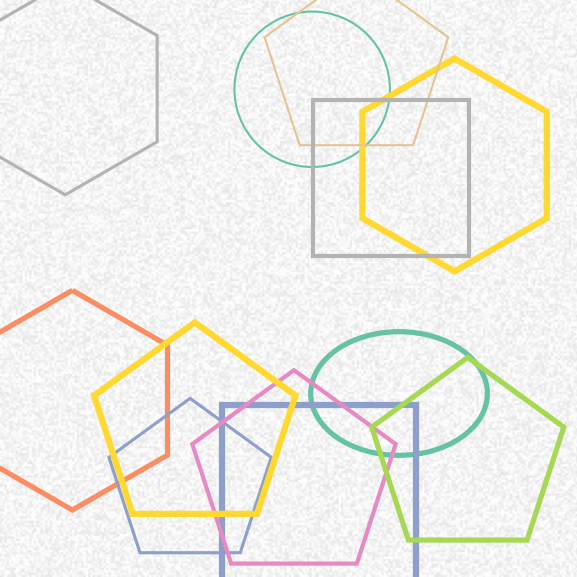[{"shape": "oval", "thickness": 2.5, "radius": 0.76, "center": [0.691, 0.318]}, {"shape": "circle", "thickness": 1, "radius": 0.67, "center": [0.541, 0.845]}, {"shape": "hexagon", "thickness": 2.5, "radius": 0.95, "center": [0.125, 0.306]}, {"shape": "pentagon", "thickness": 1.5, "radius": 0.74, "center": [0.329, 0.162]}, {"shape": "square", "thickness": 3, "radius": 0.84, "center": [0.553, 0.13]}, {"shape": "pentagon", "thickness": 2, "radius": 0.93, "center": [0.509, 0.173]}, {"shape": "pentagon", "thickness": 2.5, "radius": 0.87, "center": [0.81, 0.205]}, {"shape": "hexagon", "thickness": 3, "radius": 0.92, "center": [0.787, 0.713]}, {"shape": "pentagon", "thickness": 3, "radius": 0.92, "center": [0.337, 0.258]}, {"shape": "pentagon", "thickness": 1, "radius": 0.84, "center": [0.617, 0.883]}, {"shape": "hexagon", "thickness": 1.5, "radius": 0.92, "center": [0.113, 0.846]}, {"shape": "square", "thickness": 2, "radius": 0.67, "center": [0.677, 0.691]}]